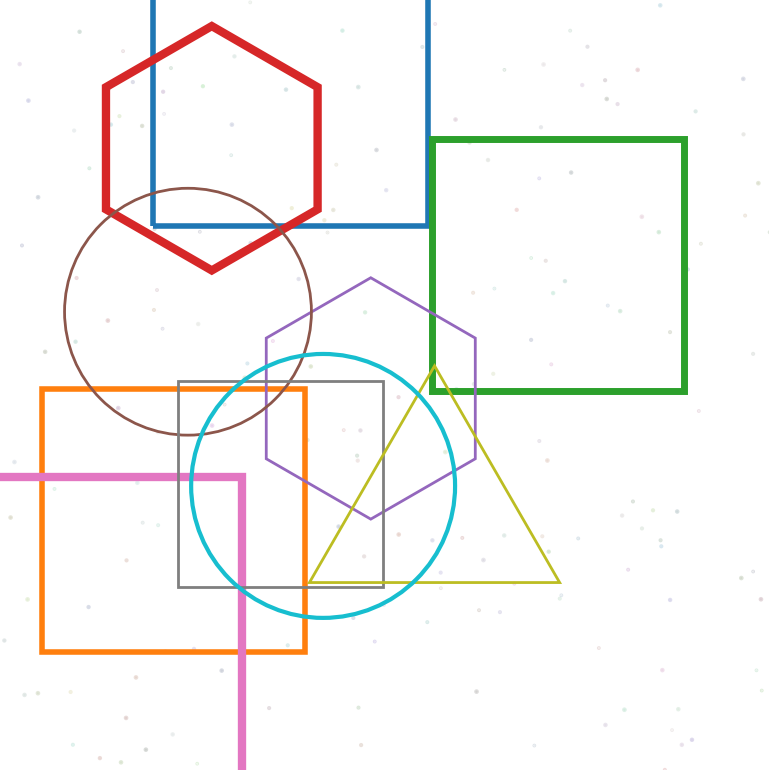[{"shape": "square", "thickness": 2, "radius": 0.89, "center": [0.377, 0.886]}, {"shape": "square", "thickness": 2, "radius": 0.85, "center": [0.226, 0.324]}, {"shape": "square", "thickness": 2.5, "radius": 0.82, "center": [0.725, 0.656]}, {"shape": "hexagon", "thickness": 3, "radius": 0.79, "center": [0.275, 0.807]}, {"shape": "hexagon", "thickness": 1, "radius": 0.78, "center": [0.482, 0.483]}, {"shape": "circle", "thickness": 1, "radius": 0.8, "center": [0.244, 0.595]}, {"shape": "square", "thickness": 3, "radius": 0.97, "center": [0.12, 0.187]}, {"shape": "square", "thickness": 1, "radius": 0.67, "center": [0.364, 0.371]}, {"shape": "triangle", "thickness": 1, "radius": 0.94, "center": [0.564, 0.337]}, {"shape": "circle", "thickness": 1.5, "radius": 0.86, "center": [0.42, 0.369]}]